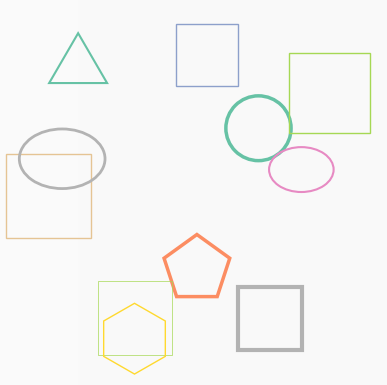[{"shape": "triangle", "thickness": 1.5, "radius": 0.43, "center": [0.202, 0.827]}, {"shape": "circle", "thickness": 2.5, "radius": 0.42, "center": [0.667, 0.667]}, {"shape": "pentagon", "thickness": 2.5, "radius": 0.45, "center": [0.508, 0.302]}, {"shape": "square", "thickness": 1, "radius": 0.4, "center": [0.534, 0.857]}, {"shape": "oval", "thickness": 1.5, "radius": 0.42, "center": [0.778, 0.56]}, {"shape": "square", "thickness": 0.5, "radius": 0.48, "center": [0.348, 0.174]}, {"shape": "square", "thickness": 1, "radius": 0.52, "center": [0.849, 0.758]}, {"shape": "hexagon", "thickness": 1, "radius": 0.46, "center": [0.347, 0.12]}, {"shape": "square", "thickness": 1, "radius": 0.55, "center": [0.125, 0.491]}, {"shape": "square", "thickness": 3, "radius": 0.41, "center": [0.696, 0.173]}, {"shape": "oval", "thickness": 2, "radius": 0.55, "center": [0.16, 0.588]}]